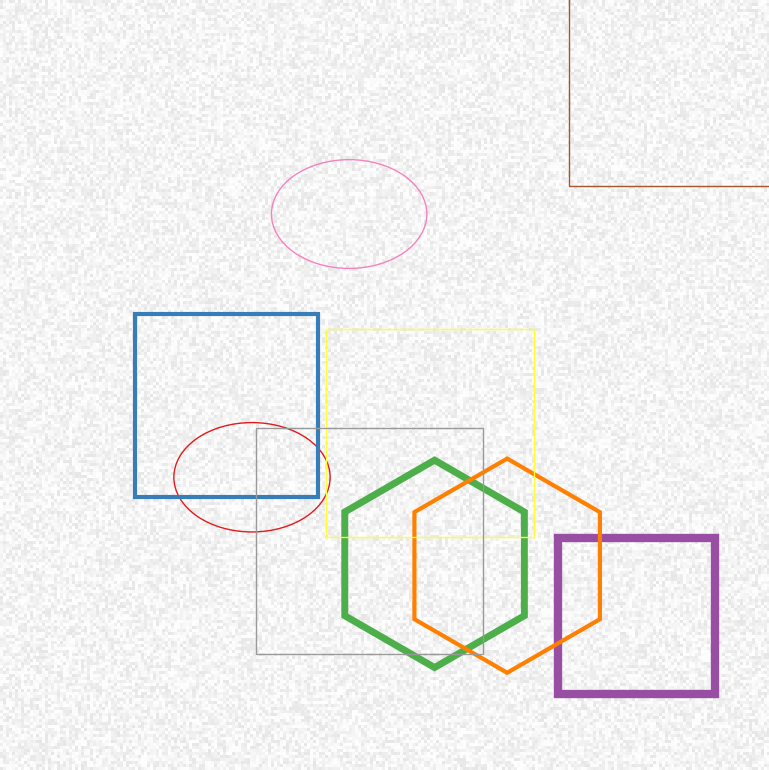[{"shape": "oval", "thickness": 0.5, "radius": 0.51, "center": [0.327, 0.38]}, {"shape": "square", "thickness": 1.5, "radius": 0.59, "center": [0.294, 0.474]}, {"shape": "hexagon", "thickness": 2.5, "radius": 0.67, "center": [0.564, 0.268]}, {"shape": "square", "thickness": 3, "radius": 0.51, "center": [0.827, 0.2]}, {"shape": "hexagon", "thickness": 1.5, "radius": 0.7, "center": [0.659, 0.265]}, {"shape": "square", "thickness": 0.5, "radius": 0.68, "center": [0.558, 0.437]}, {"shape": "square", "thickness": 0.5, "radius": 0.7, "center": [0.88, 0.899]}, {"shape": "oval", "thickness": 0.5, "radius": 0.5, "center": [0.453, 0.722]}, {"shape": "square", "thickness": 0.5, "radius": 0.74, "center": [0.48, 0.297]}]